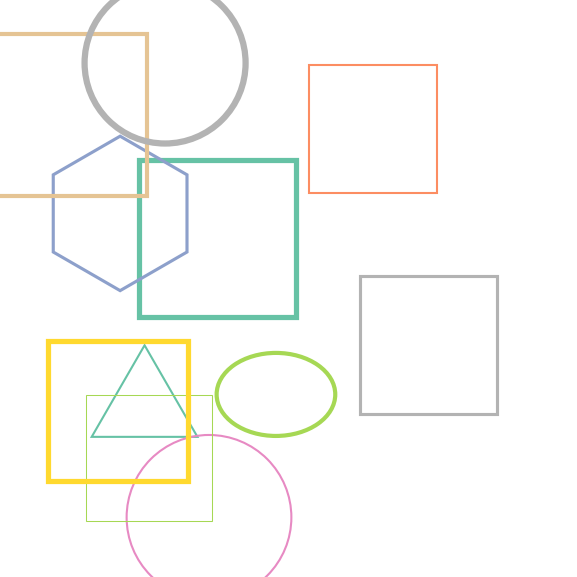[{"shape": "square", "thickness": 2.5, "radius": 0.68, "center": [0.376, 0.587]}, {"shape": "triangle", "thickness": 1, "radius": 0.53, "center": [0.25, 0.296]}, {"shape": "square", "thickness": 1, "radius": 0.56, "center": [0.646, 0.775]}, {"shape": "hexagon", "thickness": 1.5, "radius": 0.67, "center": [0.208, 0.63]}, {"shape": "circle", "thickness": 1, "radius": 0.71, "center": [0.362, 0.103]}, {"shape": "square", "thickness": 0.5, "radius": 0.55, "center": [0.258, 0.206]}, {"shape": "oval", "thickness": 2, "radius": 0.51, "center": [0.478, 0.316]}, {"shape": "square", "thickness": 2.5, "radius": 0.6, "center": [0.204, 0.288]}, {"shape": "square", "thickness": 2, "radius": 0.7, "center": [0.113, 0.8]}, {"shape": "circle", "thickness": 3, "radius": 0.7, "center": [0.286, 0.89]}, {"shape": "square", "thickness": 1.5, "radius": 0.6, "center": [0.742, 0.401]}]